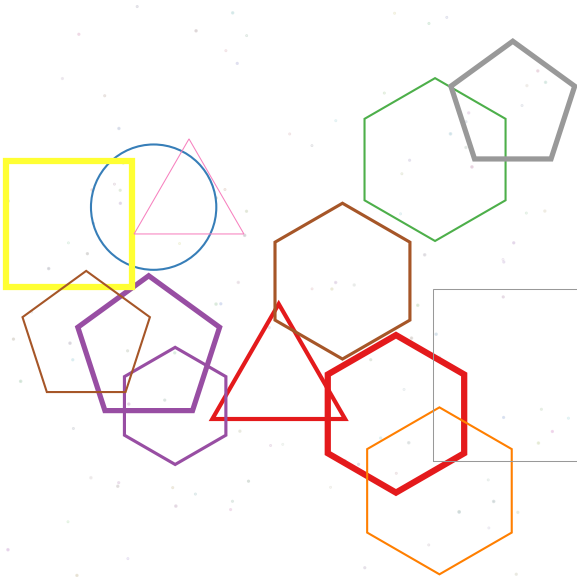[{"shape": "triangle", "thickness": 2, "radius": 0.66, "center": [0.483, 0.34]}, {"shape": "hexagon", "thickness": 3, "radius": 0.68, "center": [0.686, 0.283]}, {"shape": "circle", "thickness": 1, "radius": 0.54, "center": [0.266, 0.64]}, {"shape": "hexagon", "thickness": 1, "radius": 0.7, "center": [0.753, 0.723]}, {"shape": "hexagon", "thickness": 1.5, "radius": 0.51, "center": [0.303, 0.296]}, {"shape": "pentagon", "thickness": 2.5, "radius": 0.65, "center": [0.258, 0.393]}, {"shape": "hexagon", "thickness": 1, "radius": 0.72, "center": [0.761, 0.149]}, {"shape": "square", "thickness": 3, "radius": 0.55, "center": [0.12, 0.611]}, {"shape": "pentagon", "thickness": 1, "radius": 0.58, "center": [0.149, 0.414]}, {"shape": "hexagon", "thickness": 1.5, "radius": 0.67, "center": [0.593, 0.512]}, {"shape": "triangle", "thickness": 0.5, "radius": 0.55, "center": [0.327, 0.649]}, {"shape": "pentagon", "thickness": 2.5, "radius": 0.56, "center": [0.888, 0.815]}, {"shape": "square", "thickness": 0.5, "radius": 0.75, "center": [0.899, 0.35]}]